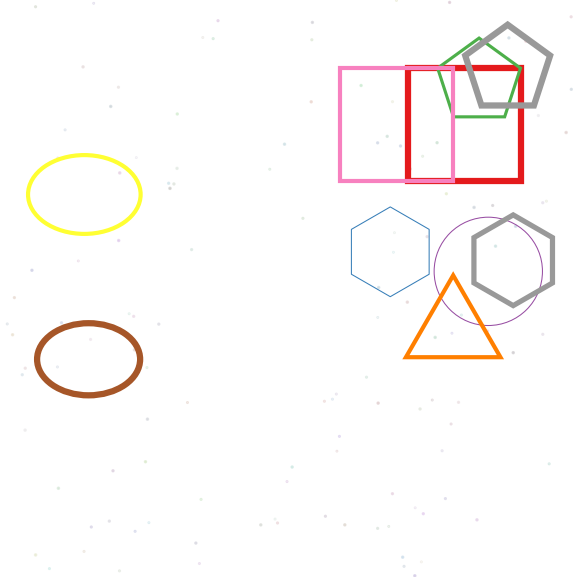[{"shape": "square", "thickness": 3, "radius": 0.49, "center": [0.804, 0.784]}, {"shape": "hexagon", "thickness": 0.5, "radius": 0.39, "center": [0.676, 0.563]}, {"shape": "pentagon", "thickness": 1.5, "radius": 0.38, "center": [0.83, 0.858]}, {"shape": "circle", "thickness": 0.5, "radius": 0.47, "center": [0.846, 0.529]}, {"shape": "triangle", "thickness": 2, "radius": 0.47, "center": [0.785, 0.428]}, {"shape": "oval", "thickness": 2, "radius": 0.49, "center": [0.146, 0.662]}, {"shape": "oval", "thickness": 3, "radius": 0.45, "center": [0.153, 0.377]}, {"shape": "square", "thickness": 2, "radius": 0.49, "center": [0.687, 0.783]}, {"shape": "hexagon", "thickness": 2.5, "radius": 0.39, "center": [0.889, 0.548]}, {"shape": "pentagon", "thickness": 3, "radius": 0.39, "center": [0.879, 0.879]}]